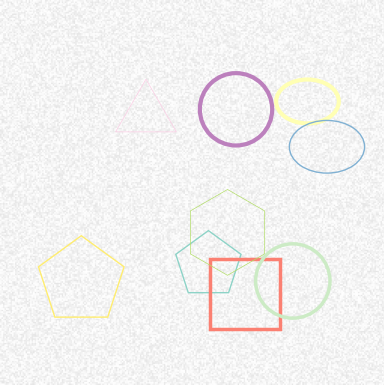[{"shape": "pentagon", "thickness": 1, "radius": 0.45, "center": [0.541, 0.312]}, {"shape": "oval", "thickness": 3, "radius": 0.41, "center": [0.799, 0.736]}, {"shape": "square", "thickness": 2.5, "radius": 0.46, "center": [0.636, 0.236]}, {"shape": "oval", "thickness": 1, "radius": 0.49, "center": [0.849, 0.619]}, {"shape": "hexagon", "thickness": 0.5, "radius": 0.56, "center": [0.591, 0.396]}, {"shape": "triangle", "thickness": 0.5, "radius": 0.46, "center": [0.379, 0.703]}, {"shape": "circle", "thickness": 3, "radius": 0.47, "center": [0.613, 0.716]}, {"shape": "circle", "thickness": 2.5, "radius": 0.48, "center": [0.761, 0.27]}, {"shape": "pentagon", "thickness": 1, "radius": 0.58, "center": [0.211, 0.271]}]